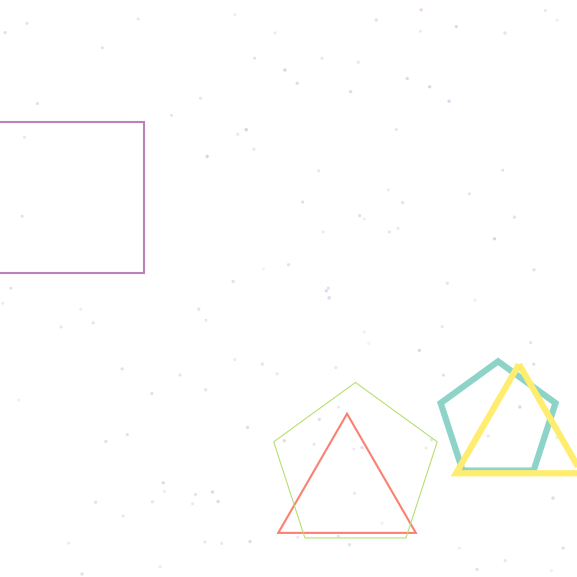[{"shape": "pentagon", "thickness": 3, "radius": 0.52, "center": [0.862, 0.269]}, {"shape": "triangle", "thickness": 1, "radius": 0.69, "center": [0.601, 0.145]}, {"shape": "pentagon", "thickness": 0.5, "radius": 0.74, "center": [0.616, 0.188]}, {"shape": "square", "thickness": 1, "radius": 0.65, "center": [0.119, 0.657]}, {"shape": "triangle", "thickness": 3, "radius": 0.63, "center": [0.899, 0.243]}]